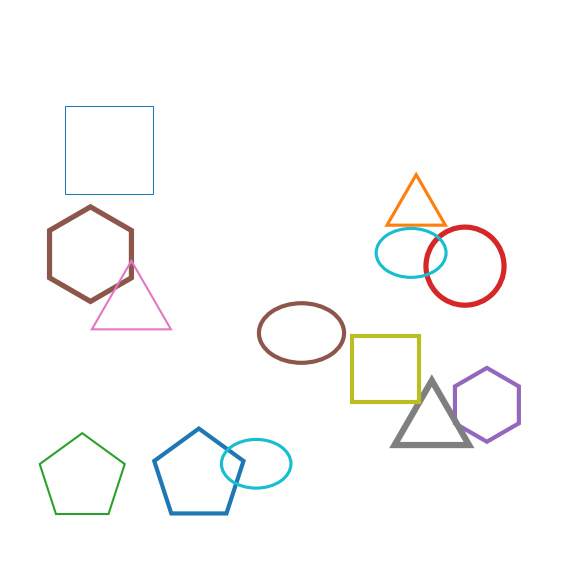[{"shape": "square", "thickness": 0.5, "radius": 0.38, "center": [0.188, 0.74]}, {"shape": "pentagon", "thickness": 2, "radius": 0.41, "center": [0.344, 0.176]}, {"shape": "triangle", "thickness": 1.5, "radius": 0.29, "center": [0.721, 0.638]}, {"shape": "pentagon", "thickness": 1, "radius": 0.39, "center": [0.142, 0.172]}, {"shape": "circle", "thickness": 2.5, "radius": 0.34, "center": [0.805, 0.538]}, {"shape": "hexagon", "thickness": 2, "radius": 0.32, "center": [0.843, 0.298]}, {"shape": "oval", "thickness": 2, "radius": 0.37, "center": [0.522, 0.422]}, {"shape": "hexagon", "thickness": 2.5, "radius": 0.41, "center": [0.157, 0.559]}, {"shape": "triangle", "thickness": 1, "radius": 0.4, "center": [0.228, 0.468]}, {"shape": "triangle", "thickness": 3, "radius": 0.37, "center": [0.748, 0.266]}, {"shape": "square", "thickness": 2, "radius": 0.29, "center": [0.668, 0.36]}, {"shape": "oval", "thickness": 1.5, "radius": 0.3, "center": [0.444, 0.196]}, {"shape": "oval", "thickness": 1.5, "radius": 0.3, "center": [0.712, 0.561]}]